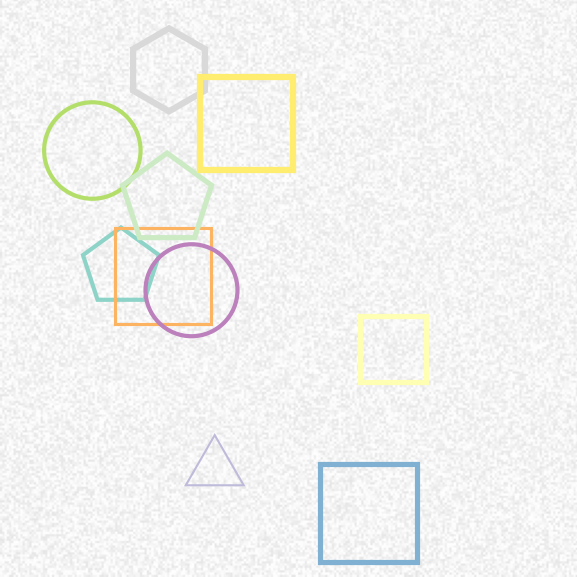[{"shape": "pentagon", "thickness": 2, "radius": 0.35, "center": [0.21, 0.536]}, {"shape": "square", "thickness": 2.5, "radius": 0.29, "center": [0.68, 0.394]}, {"shape": "triangle", "thickness": 1, "radius": 0.29, "center": [0.372, 0.188]}, {"shape": "square", "thickness": 2.5, "radius": 0.42, "center": [0.638, 0.111]}, {"shape": "square", "thickness": 1.5, "radius": 0.42, "center": [0.282, 0.521]}, {"shape": "circle", "thickness": 2, "radius": 0.42, "center": [0.16, 0.738]}, {"shape": "hexagon", "thickness": 3, "radius": 0.36, "center": [0.293, 0.878]}, {"shape": "circle", "thickness": 2, "radius": 0.4, "center": [0.332, 0.497]}, {"shape": "pentagon", "thickness": 2.5, "radius": 0.4, "center": [0.289, 0.653]}, {"shape": "square", "thickness": 3, "radius": 0.4, "center": [0.427, 0.785]}]